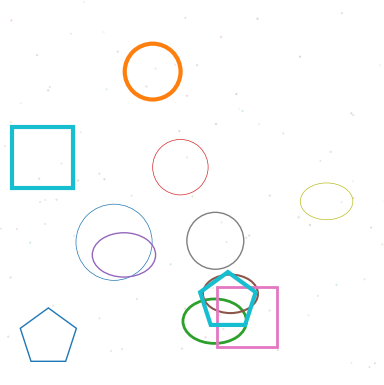[{"shape": "pentagon", "thickness": 1, "radius": 0.38, "center": [0.126, 0.124]}, {"shape": "circle", "thickness": 0.5, "radius": 0.49, "center": [0.296, 0.371]}, {"shape": "circle", "thickness": 3, "radius": 0.36, "center": [0.396, 0.814]}, {"shape": "oval", "thickness": 2, "radius": 0.41, "center": [0.558, 0.166]}, {"shape": "circle", "thickness": 0.5, "radius": 0.36, "center": [0.469, 0.566]}, {"shape": "oval", "thickness": 1, "radius": 0.41, "center": [0.322, 0.338]}, {"shape": "oval", "thickness": 1.5, "radius": 0.36, "center": [0.599, 0.237]}, {"shape": "square", "thickness": 2, "radius": 0.39, "center": [0.641, 0.177]}, {"shape": "circle", "thickness": 1, "radius": 0.37, "center": [0.559, 0.375]}, {"shape": "oval", "thickness": 0.5, "radius": 0.34, "center": [0.848, 0.477]}, {"shape": "square", "thickness": 3, "radius": 0.4, "center": [0.11, 0.591]}, {"shape": "pentagon", "thickness": 3, "radius": 0.38, "center": [0.592, 0.217]}]